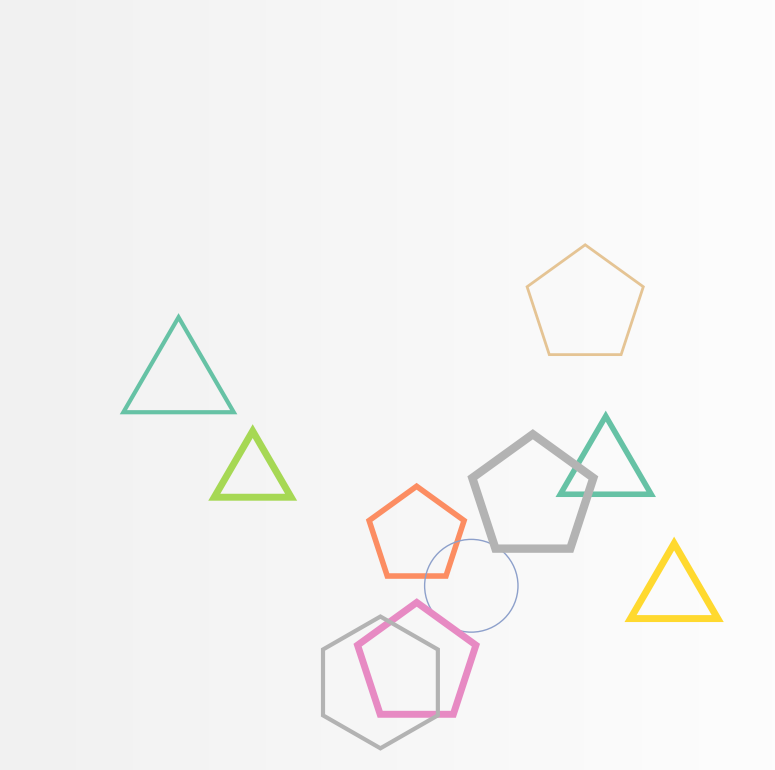[{"shape": "triangle", "thickness": 2, "radius": 0.34, "center": [0.782, 0.392]}, {"shape": "triangle", "thickness": 1.5, "radius": 0.41, "center": [0.23, 0.506]}, {"shape": "pentagon", "thickness": 2, "radius": 0.32, "center": [0.538, 0.304]}, {"shape": "circle", "thickness": 0.5, "radius": 0.3, "center": [0.608, 0.239]}, {"shape": "pentagon", "thickness": 2.5, "radius": 0.4, "center": [0.538, 0.137]}, {"shape": "triangle", "thickness": 2.5, "radius": 0.29, "center": [0.326, 0.383]}, {"shape": "triangle", "thickness": 2.5, "radius": 0.32, "center": [0.87, 0.229]}, {"shape": "pentagon", "thickness": 1, "radius": 0.39, "center": [0.755, 0.603]}, {"shape": "pentagon", "thickness": 3, "radius": 0.41, "center": [0.688, 0.354]}, {"shape": "hexagon", "thickness": 1.5, "radius": 0.43, "center": [0.491, 0.114]}]